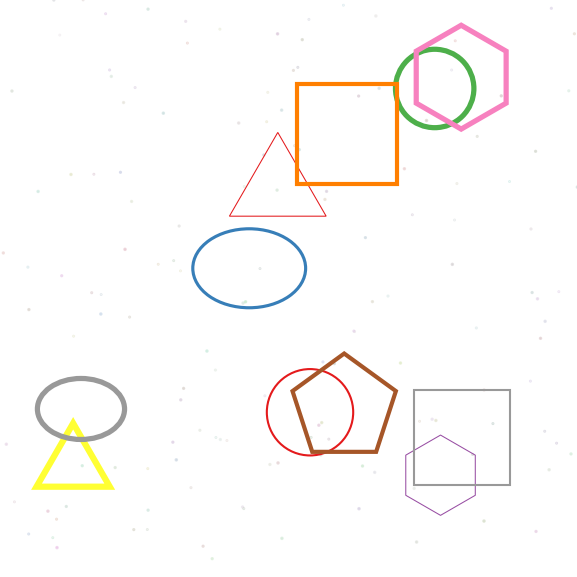[{"shape": "triangle", "thickness": 0.5, "radius": 0.48, "center": [0.481, 0.673]}, {"shape": "circle", "thickness": 1, "radius": 0.37, "center": [0.537, 0.285]}, {"shape": "oval", "thickness": 1.5, "radius": 0.49, "center": [0.432, 0.535]}, {"shape": "circle", "thickness": 2.5, "radius": 0.34, "center": [0.753, 0.846]}, {"shape": "hexagon", "thickness": 0.5, "radius": 0.35, "center": [0.763, 0.176]}, {"shape": "square", "thickness": 2, "radius": 0.43, "center": [0.601, 0.768]}, {"shape": "triangle", "thickness": 3, "radius": 0.37, "center": [0.127, 0.193]}, {"shape": "pentagon", "thickness": 2, "radius": 0.47, "center": [0.596, 0.293]}, {"shape": "hexagon", "thickness": 2.5, "radius": 0.45, "center": [0.799, 0.866]}, {"shape": "square", "thickness": 1, "radius": 0.41, "center": [0.8, 0.242]}, {"shape": "oval", "thickness": 2.5, "radius": 0.38, "center": [0.14, 0.291]}]